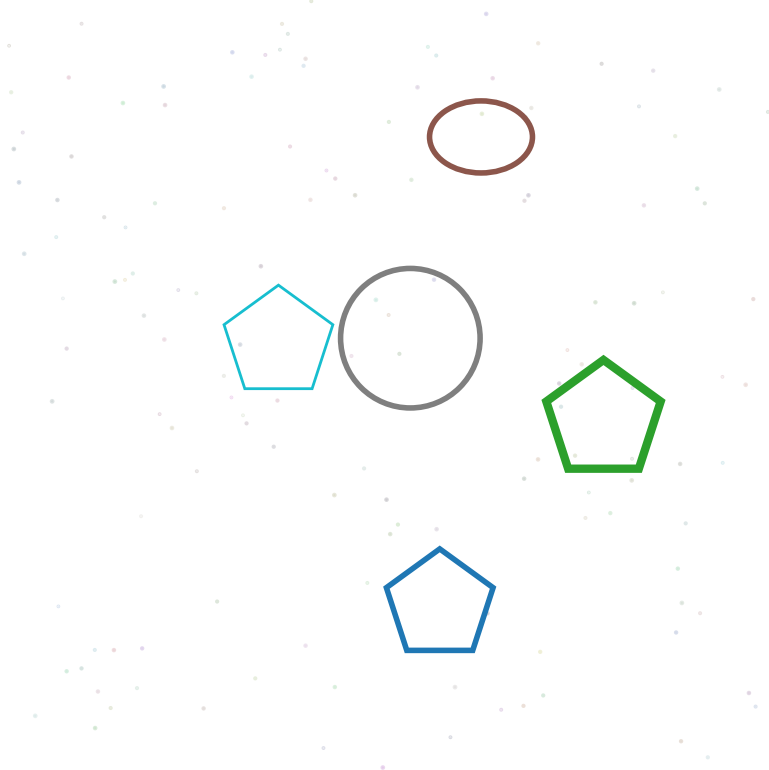[{"shape": "pentagon", "thickness": 2, "radius": 0.36, "center": [0.571, 0.214]}, {"shape": "pentagon", "thickness": 3, "radius": 0.39, "center": [0.784, 0.454]}, {"shape": "oval", "thickness": 2, "radius": 0.33, "center": [0.625, 0.822]}, {"shape": "circle", "thickness": 2, "radius": 0.45, "center": [0.533, 0.561]}, {"shape": "pentagon", "thickness": 1, "radius": 0.37, "center": [0.362, 0.555]}]